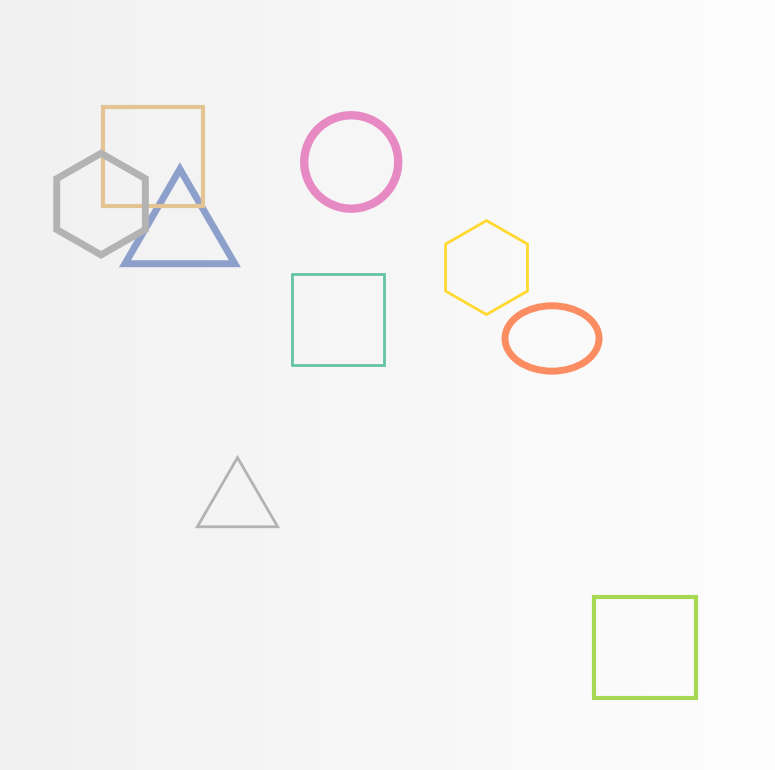[{"shape": "square", "thickness": 1, "radius": 0.3, "center": [0.437, 0.585]}, {"shape": "oval", "thickness": 2.5, "radius": 0.3, "center": [0.712, 0.56]}, {"shape": "triangle", "thickness": 2.5, "radius": 0.41, "center": [0.232, 0.698]}, {"shape": "circle", "thickness": 3, "radius": 0.3, "center": [0.453, 0.79]}, {"shape": "square", "thickness": 1.5, "radius": 0.33, "center": [0.832, 0.159]}, {"shape": "hexagon", "thickness": 1, "radius": 0.31, "center": [0.628, 0.652]}, {"shape": "square", "thickness": 1.5, "radius": 0.32, "center": [0.197, 0.797]}, {"shape": "hexagon", "thickness": 2.5, "radius": 0.33, "center": [0.13, 0.735]}, {"shape": "triangle", "thickness": 1, "radius": 0.3, "center": [0.306, 0.346]}]